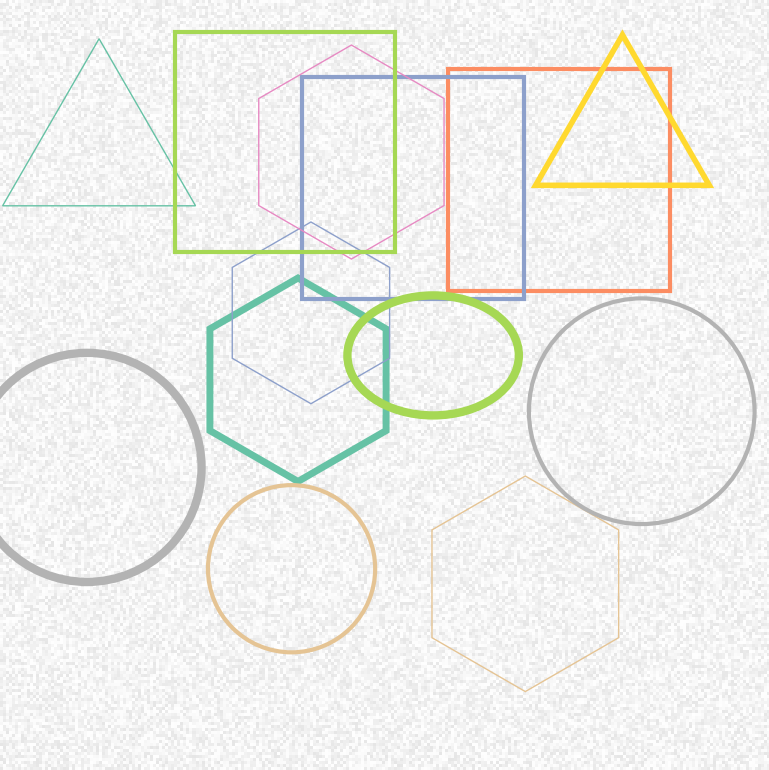[{"shape": "triangle", "thickness": 0.5, "radius": 0.72, "center": [0.129, 0.805]}, {"shape": "hexagon", "thickness": 2.5, "radius": 0.66, "center": [0.387, 0.507]}, {"shape": "square", "thickness": 1.5, "radius": 0.72, "center": [0.726, 0.766]}, {"shape": "square", "thickness": 1.5, "radius": 0.72, "center": [0.537, 0.756]}, {"shape": "hexagon", "thickness": 0.5, "radius": 0.59, "center": [0.404, 0.594]}, {"shape": "hexagon", "thickness": 0.5, "radius": 0.69, "center": [0.456, 0.803]}, {"shape": "square", "thickness": 1.5, "radius": 0.71, "center": [0.37, 0.815]}, {"shape": "oval", "thickness": 3, "radius": 0.56, "center": [0.563, 0.538]}, {"shape": "triangle", "thickness": 2, "radius": 0.65, "center": [0.808, 0.824]}, {"shape": "hexagon", "thickness": 0.5, "radius": 0.7, "center": [0.682, 0.242]}, {"shape": "circle", "thickness": 1.5, "radius": 0.54, "center": [0.379, 0.261]}, {"shape": "circle", "thickness": 3, "radius": 0.74, "center": [0.113, 0.393]}, {"shape": "circle", "thickness": 1.5, "radius": 0.73, "center": [0.833, 0.466]}]